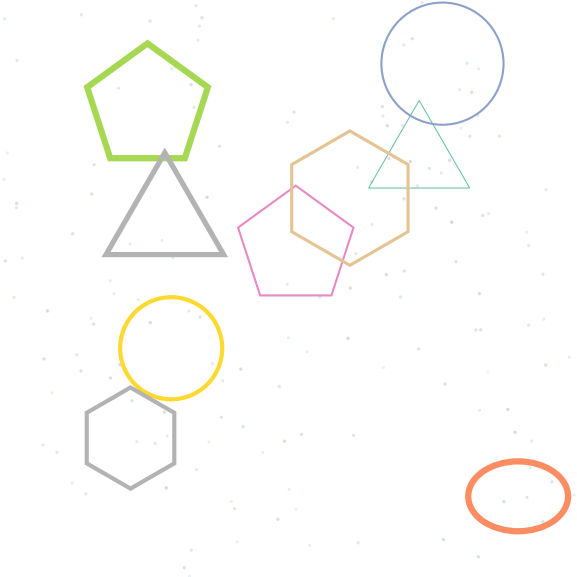[{"shape": "triangle", "thickness": 0.5, "radius": 0.51, "center": [0.726, 0.724]}, {"shape": "oval", "thickness": 3, "radius": 0.43, "center": [0.897, 0.14]}, {"shape": "circle", "thickness": 1, "radius": 0.53, "center": [0.766, 0.889]}, {"shape": "pentagon", "thickness": 1, "radius": 0.53, "center": [0.512, 0.573]}, {"shape": "pentagon", "thickness": 3, "radius": 0.55, "center": [0.255, 0.814]}, {"shape": "circle", "thickness": 2, "radius": 0.44, "center": [0.296, 0.396]}, {"shape": "hexagon", "thickness": 1.5, "radius": 0.58, "center": [0.606, 0.656]}, {"shape": "triangle", "thickness": 2.5, "radius": 0.59, "center": [0.285, 0.617]}, {"shape": "hexagon", "thickness": 2, "radius": 0.44, "center": [0.226, 0.241]}]